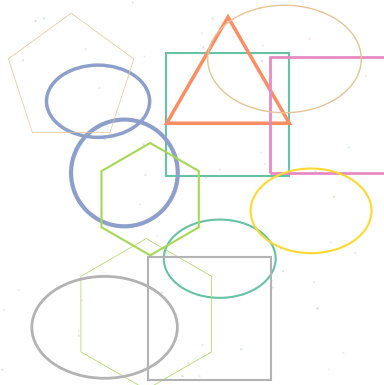[{"shape": "oval", "thickness": 1.5, "radius": 0.73, "center": [0.571, 0.328]}, {"shape": "square", "thickness": 1.5, "radius": 0.8, "center": [0.591, 0.703]}, {"shape": "triangle", "thickness": 2.5, "radius": 0.92, "center": [0.592, 0.772]}, {"shape": "circle", "thickness": 3, "radius": 0.69, "center": [0.323, 0.551]}, {"shape": "oval", "thickness": 2.5, "radius": 0.67, "center": [0.255, 0.737]}, {"shape": "square", "thickness": 2, "radius": 0.76, "center": [0.852, 0.701]}, {"shape": "hexagon", "thickness": 0.5, "radius": 0.98, "center": [0.38, 0.184]}, {"shape": "hexagon", "thickness": 1.5, "radius": 0.73, "center": [0.39, 0.483]}, {"shape": "oval", "thickness": 1.5, "radius": 0.79, "center": [0.808, 0.452]}, {"shape": "oval", "thickness": 1, "radius": 1.0, "center": [0.739, 0.847]}, {"shape": "pentagon", "thickness": 0.5, "radius": 0.86, "center": [0.185, 0.794]}, {"shape": "oval", "thickness": 2, "radius": 0.94, "center": [0.272, 0.15]}, {"shape": "square", "thickness": 1.5, "radius": 0.8, "center": [0.545, 0.173]}]